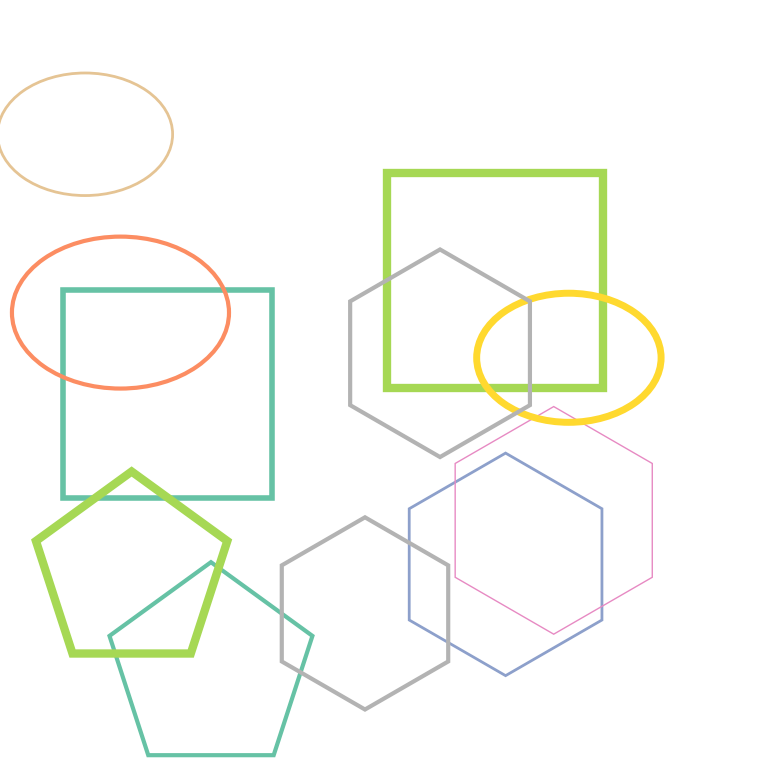[{"shape": "pentagon", "thickness": 1.5, "radius": 0.69, "center": [0.274, 0.131]}, {"shape": "square", "thickness": 2, "radius": 0.68, "center": [0.218, 0.489]}, {"shape": "oval", "thickness": 1.5, "radius": 0.7, "center": [0.156, 0.594]}, {"shape": "hexagon", "thickness": 1, "radius": 0.72, "center": [0.657, 0.267]}, {"shape": "hexagon", "thickness": 0.5, "radius": 0.74, "center": [0.719, 0.324]}, {"shape": "pentagon", "thickness": 3, "radius": 0.65, "center": [0.171, 0.257]}, {"shape": "square", "thickness": 3, "radius": 0.7, "center": [0.643, 0.636]}, {"shape": "oval", "thickness": 2.5, "radius": 0.6, "center": [0.739, 0.535]}, {"shape": "oval", "thickness": 1, "radius": 0.57, "center": [0.11, 0.826]}, {"shape": "hexagon", "thickness": 1.5, "radius": 0.67, "center": [0.571, 0.541]}, {"shape": "hexagon", "thickness": 1.5, "radius": 0.62, "center": [0.474, 0.203]}]